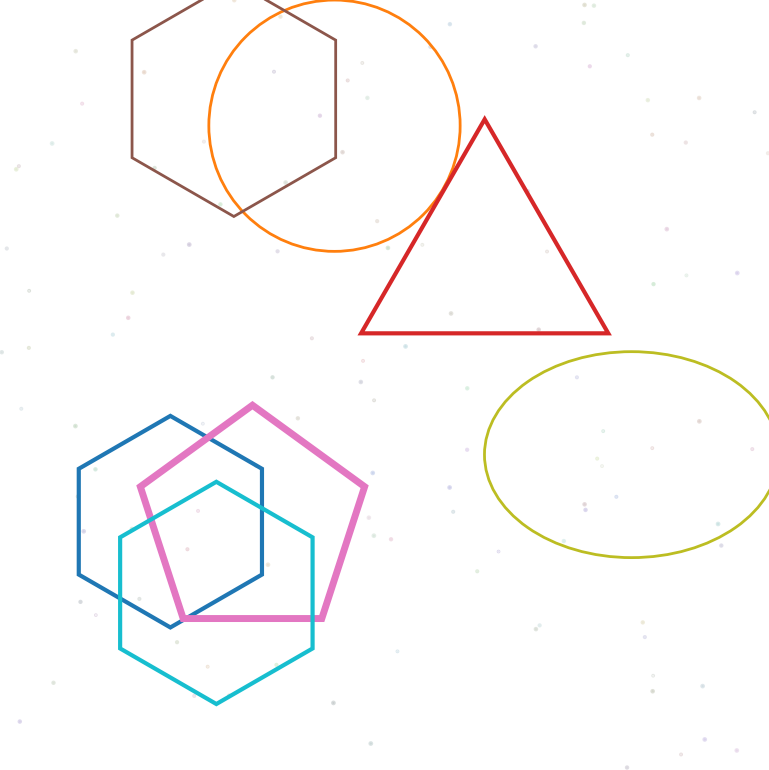[{"shape": "hexagon", "thickness": 1.5, "radius": 0.69, "center": [0.221, 0.322]}, {"shape": "circle", "thickness": 1, "radius": 0.82, "center": [0.434, 0.837]}, {"shape": "triangle", "thickness": 1.5, "radius": 0.93, "center": [0.629, 0.66]}, {"shape": "hexagon", "thickness": 1, "radius": 0.76, "center": [0.304, 0.872]}, {"shape": "pentagon", "thickness": 2.5, "radius": 0.77, "center": [0.328, 0.321]}, {"shape": "oval", "thickness": 1, "radius": 0.96, "center": [0.82, 0.41]}, {"shape": "hexagon", "thickness": 1.5, "radius": 0.72, "center": [0.281, 0.23]}]